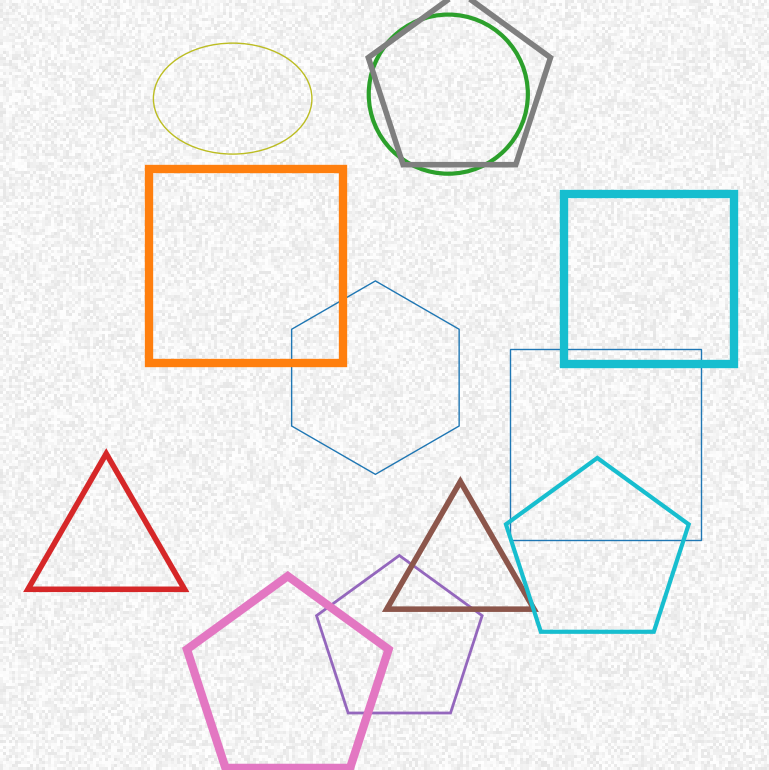[{"shape": "hexagon", "thickness": 0.5, "radius": 0.63, "center": [0.488, 0.51]}, {"shape": "square", "thickness": 0.5, "radius": 0.62, "center": [0.787, 0.423]}, {"shape": "square", "thickness": 3, "radius": 0.63, "center": [0.32, 0.655]}, {"shape": "circle", "thickness": 1.5, "radius": 0.52, "center": [0.582, 0.878]}, {"shape": "triangle", "thickness": 2, "radius": 0.59, "center": [0.138, 0.293]}, {"shape": "pentagon", "thickness": 1, "radius": 0.57, "center": [0.519, 0.166]}, {"shape": "triangle", "thickness": 2, "radius": 0.55, "center": [0.598, 0.264]}, {"shape": "pentagon", "thickness": 3, "radius": 0.69, "center": [0.374, 0.114]}, {"shape": "pentagon", "thickness": 2, "radius": 0.62, "center": [0.597, 0.887]}, {"shape": "oval", "thickness": 0.5, "radius": 0.51, "center": [0.302, 0.872]}, {"shape": "pentagon", "thickness": 1.5, "radius": 0.62, "center": [0.776, 0.28]}, {"shape": "square", "thickness": 3, "radius": 0.55, "center": [0.843, 0.638]}]